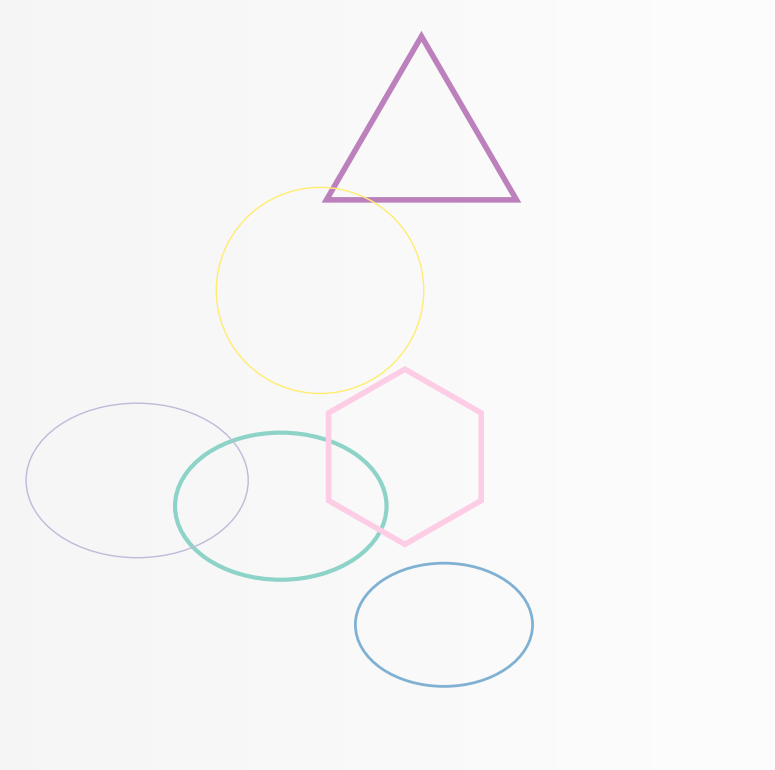[{"shape": "oval", "thickness": 1.5, "radius": 0.68, "center": [0.362, 0.343]}, {"shape": "oval", "thickness": 0.5, "radius": 0.72, "center": [0.177, 0.376]}, {"shape": "oval", "thickness": 1, "radius": 0.57, "center": [0.573, 0.189]}, {"shape": "hexagon", "thickness": 2, "radius": 0.57, "center": [0.522, 0.407]}, {"shape": "triangle", "thickness": 2, "radius": 0.71, "center": [0.544, 0.811]}, {"shape": "circle", "thickness": 0.5, "radius": 0.67, "center": [0.413, 0.623]}]